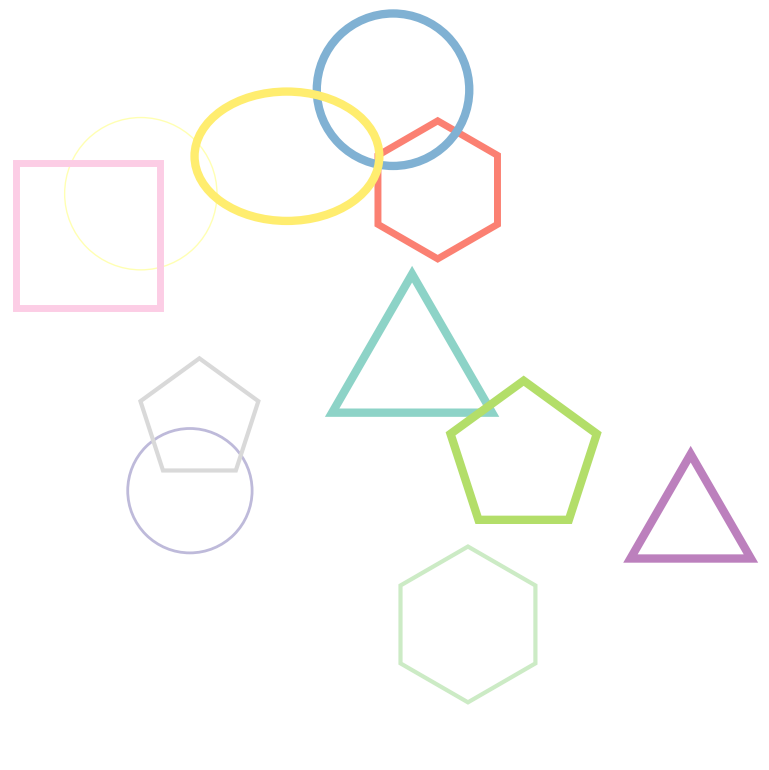[{"shape": "triangle", "thickness": 3, "radius": 0.6, "center": [0.535, 0.524]}, {"shape": "circle", "thickness": 0.5, "radius": 0.49, "center": [0.183, 0.748]}, {"shape": "circle", "thickness": 1, "radius": 0.4, "center": [0.247, 0.363]}, {"shape": "hexagon", "thickness": 2.5, "radius": 0.45, "center": [0.568, 0.753]}, {"shape": "circle", "thickness": 3, "radius": 0.5, "center": [0.51, 0.883]}, {"shape": "pentagon", "thickness": 3, "radius": 0.5, "center": [0.68, 0.406]}, {"shape": "square", "thickness": 2.5, "radius": 0.47, "center": [0.114, 0.694]}, {"shape": "pentagon", "thickness": 1.5, "radius": 0.4, "center": [0.259, 0.454]}, {"shape": "triangle", "thickness": 3, "radius": 0.45, "center": [0.897, 0.32]}, {"shape": "hexagon", "thickness": 1.5, "radius": 0.51, "center": [0.608, 0.189]}, {"shape": "oval", "thickness": 3, "radius": 0.6, "center": [0.373, 0.797]}]